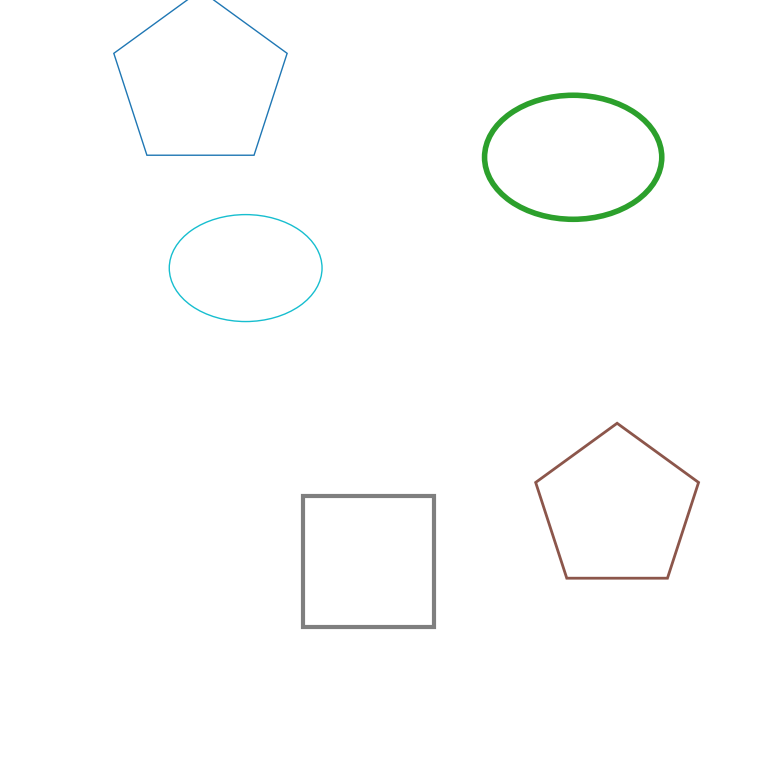[{"shape": "pentagon", "thickness": 0.5, "radius": 0.59, "center": [0.26, 0.894]}, {"shape": "oval", "thickness": 2, "radius": 0.58, "center": [0.744, 0.796]}, {"shape": "pentagon", "thickness": 1, "radius": 0.56, "center": [0.801, 0.339]}, {"shape": "square", "thickness": 1.5, "radius": 0.43, "center": [0.479, 0.271]}, {"shape": "oval", "thickness": 0.5, "radius": 0.5, "center": [0.319, 0.652]}]